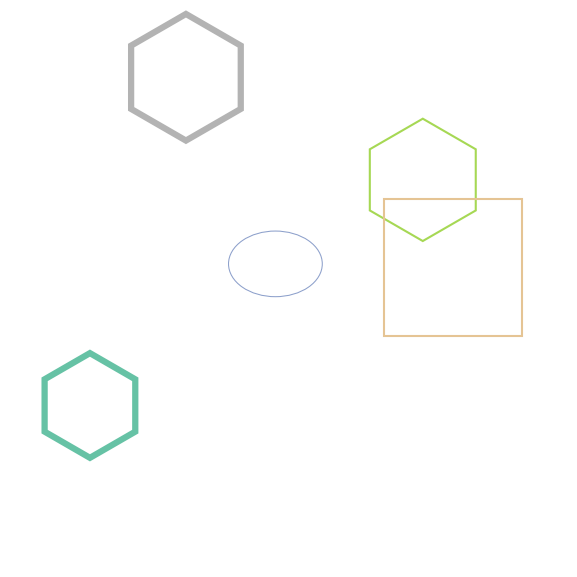[{"shape": "hexagon", "thickness": 3, "radius": 0.45, "center": [0.156, 0.297]}, {"shape": "oval", "thickness": 0.5, "radius": 0.41, "center": [0.477, 0.542]}, {"shape": "hexagon", "thickness": 1, "radius": 0.53, "center": [0.732, 0.688]}, {"shape": "square", "thickness": 1, "radius": 0.6, "center": [0.784, 0.536]}, {"shape": "hexagon", "thickness": 3, "radius": 0.55, "center": [0.322, 0.865]}]